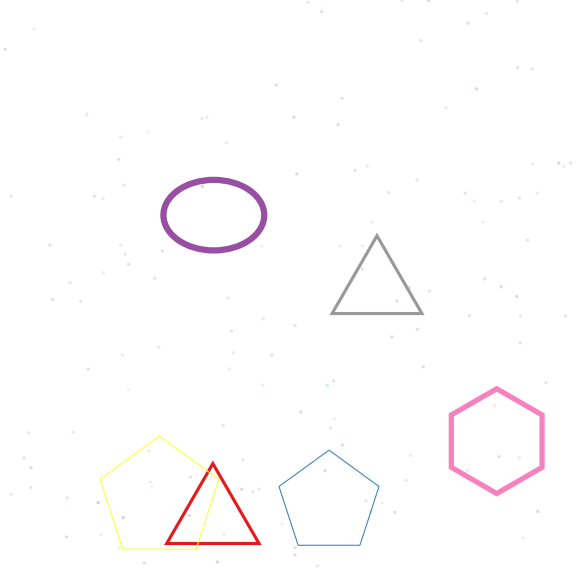[{"shape": "triangle", "thickness": 1.5, "radius": 0.46, "center": [0.369, 0.104]}, {"shape": "pentagon", "thickness": 0.5, "radius": 0.46, "center": [0.57, 0.129]}, {"shape": "oval", "thickness": 3, "radius": 0.44, "center": [0.37, 0.627]}, {"shape": "pentagon", "thickness": 0.5, "radius": 0.54, "center": [0.276, 0.136]}, {"shape": "hexagon", "thickness": 2.5, "radius": 0.45, "center": [0.86, 0.235]}, {"shape": "triangle", "thickness": 1.5, "radius": 0.45, "center": [0.653, 0.501]}]